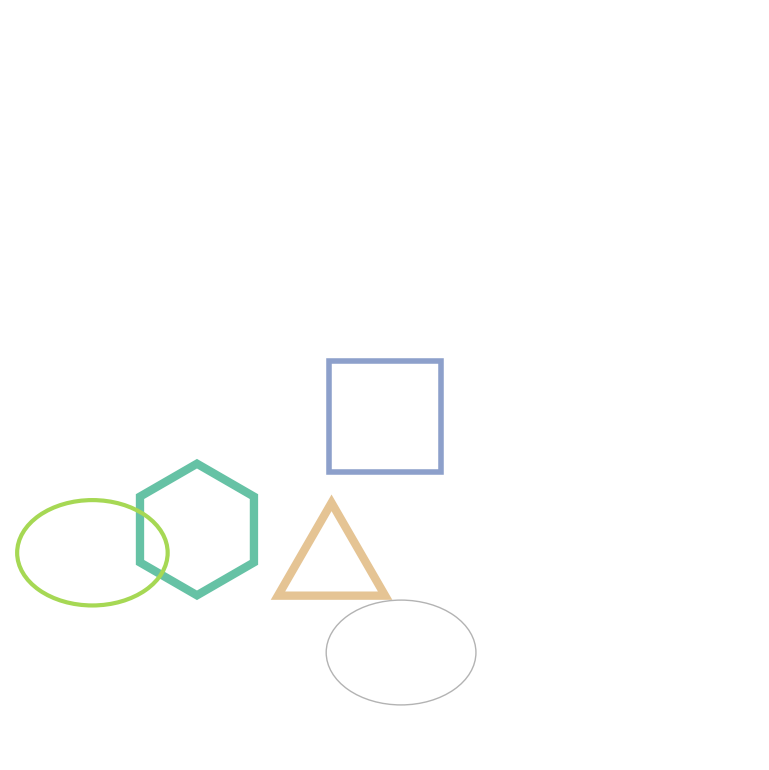[{"shape": "hexagon", "thickness": 3, "radius": 0.43, "center": [0.256, 0.312]}, {"shape": "square", "thickness": 2, "radius": 0.36, "center": [0.5, 0.459]}, {"shape": "oval", "thickness": 1.5, "radius": 0.49, "center": [0.12, 0.282]}, {"shape": "triangle", "thickness": 3, "radius": 0.4, "center": [0.431, 0.267]}, {"shape": "oval", "thickness": 0.5, "radius": 0.49, "center": [0.521, 0.153]}]